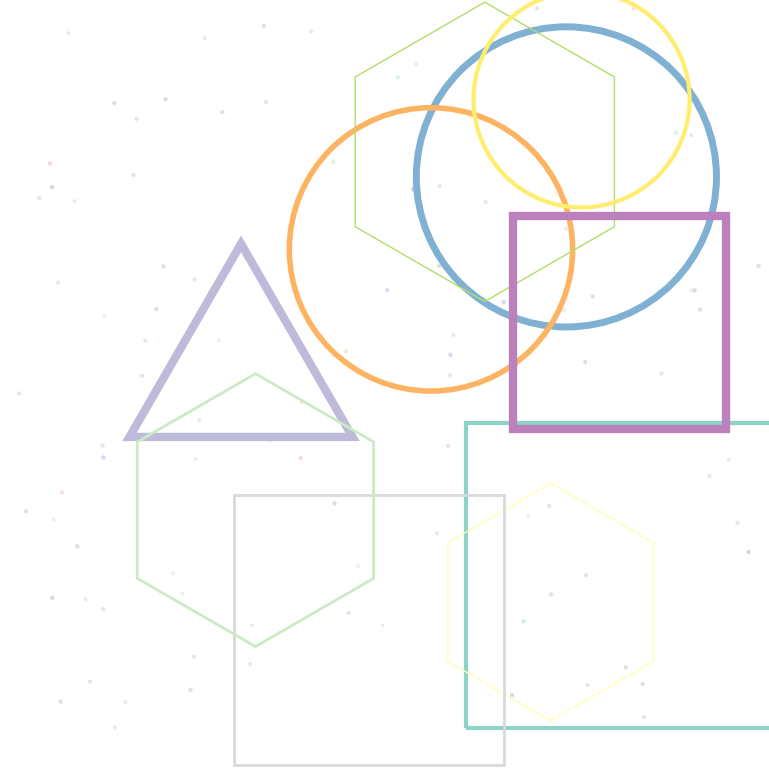[{"shape": "square", "thickness": 1.5, "radius": 0.99, "center": [0.804, 0.252]}, {"shape": "hexagon", "thickness": 0.5, "radius": 0.77, "center": [0.715, 0.218]}, {"shape": "triangle", "thickness": 3, "radius": 0.84, "center": [0.313, 0.516]}, {"shape": "circle", "thickness": 2.5, "radius": 0.97, "center": [0.736, 0.77]}, {"shape": "circle", "thickness": 2, "radius": 0.92, "center": [0.56, 0.676]}, {"shape": "hexagon", "thickness": 0.5, "radius": 0.97, "center": [0.63, 0.803]}, {"shape": "square", "thickness": 1, "radius": 0.88, "center": [0.479, 0.182]}, {"shape": "square", "thickness": 3, "radius": 0.69, "center": [0.805, 0.581]}, {"shape": "hexagon", "thickness": 1, "radius": 0.89, "center": [0.332, 0.338]}, {"shape": "circle", "thickness": 1.5, "radius": 0.7, "center": [0.755, 0.871]}]